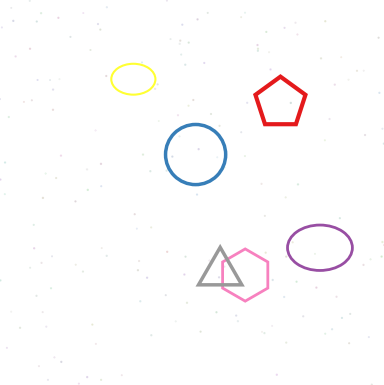[{"shape": "pentagon", "thickness": 3, "radius": 0.34, "center": [0.728, 0.733]}, {"shape": "circle", "thickness": 2.5, "radius": 0.39, "center": [0.508, 0.599]}, {"shape": "oval", "thickness": 2, "radius": 0.42, "center": [0.831, 0.356]}, {"shape": "oval", "thickness": 1.5, "radius": 0.29, "center": [0.346, 0.794]}, {"shape": "hexagon", "thickness": 2, "radius": 0.34, "center": [0.637, 0.286]}, {"shape": "triangle", "thickness": 2.5, "radius": 0.32, "center": [0.572, 0.293]}]